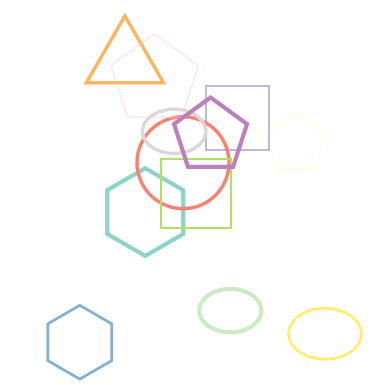[{"shape": "hexagon", "thickness": 3, "radius": 0.57, "center": [0.377, 0.449]}, {"shape": "pentagon", "thickness": 0.5, "radius": 0.41, "center": [0.769, 0.628]}, {"shape": "square", "thickness": 1.5, "radius": 0.41, "center": [0.616, 0.693]}, {"shape": "circle", "thickness": 2.5, "radius": 0.6, "center": [0.475, 0.577]}, {"shape": "hexagon", "thickness": 2, "radius": 0.48, "center": [0.207, 0.111]}, {"shape": "triangle", "thickness": 2.5, "radius": 0.58, "center": [0.325, 0.843]}, {"shape": "square", "thickness": 1.5, "radius": 0.45, "center": [0.51, 0.497]}, {"shape": "pentagon", "thickness": 0.5, "radius": 0.6, "center": [0.402, 0.792]}, {"shape": "oval", "thickness": 2.5, "radius": 0.41, "center": [0.452, 0.659]}, {"shape": "pentagon", "thickness": 3, "radius": 0.5, "center": [0.547, 0.647]}, {"shape": "oval", "thickness": 3, "radius": 0.4, "center": [0.598, 0.193]}, {"shape": "oval", "thickness": 2, "radius": 0.47, "center": [0.844, 0.133]}]